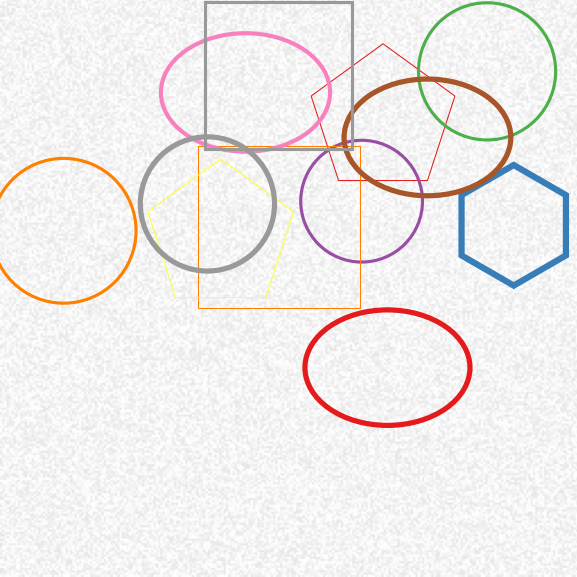[{"shape": "pentagon", "thickness": 0.5, "radius": 0.65, "center": [0.663, 0.792]}, {"shape": "oval", "thickness": 2.5, "radius": 0.71, "center": [0.671, 0.363]}, {"shape": "hexagon", "thickness": 3, "radius": 0.52, "center": [0.89, 0.609]}, {"shape": "circle", "thickness": 1.5, "radius": 0.59, "center": [0.843, 0.876]}, {"shape": "circle", "thickness": 1.5, "radius": 0.53, "center": [0.626, 0.651]}, {"shape": "circle", "thickness": 1.5, "radius": 0.63, "center": [0.11, 0.6]}, {"shape": "square", "thickness": 0.5, "radius": 0.7, "center": [0.483, 0.606]}, {"shape": "pentagon", "thickness": 0.5, "radius": 0.66, "center": [0.382, 0.591]}, {"shape": "oval", "thickness": 2.5, "radius": 0.72, "center": [0.74, 0.761]}, {"shape": "oval", "thickness": 2, "radius": 0.73, "center": [0.425, 0.839]}, {"shape": "circle", "thickness": 2.5, "radius": 0.58, "center": [0.359, 0.646]}, {"shape": "square", "thickness": 1.5, "radius": 0.63, "center": [0.482, 0.868]}]